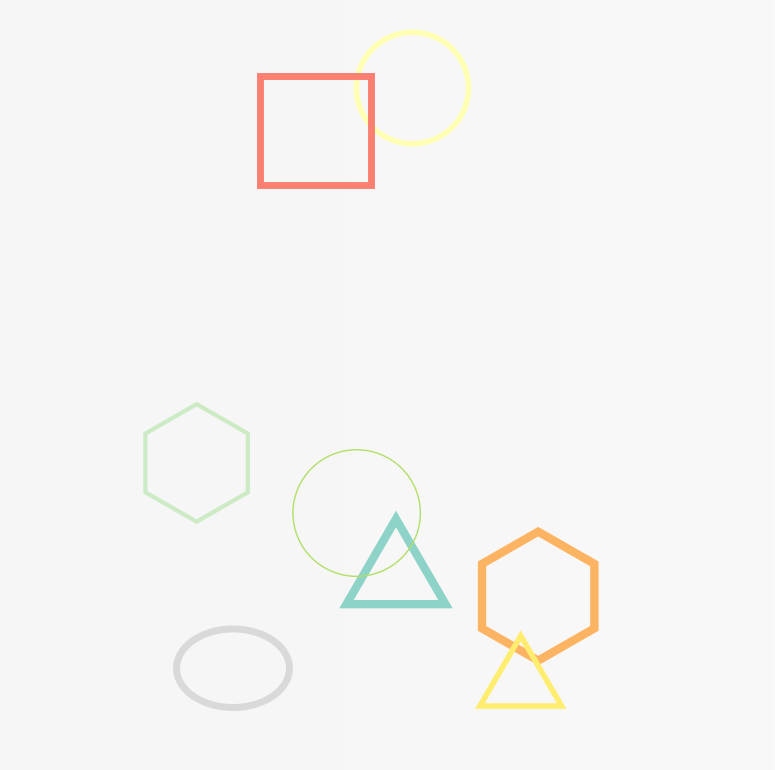[{"shape": "triangle", "thickness": 3, "radius": 0.37, "center": [0.511, 0.252]}, {"shape": "circle", "thickness": 2, "radius": 0.36, "center": [0.532, 0.886]}, {"shape": "square", "thickness": 2.5, "radius": 0.36, "center": [0.407, 0.831]}, {"shape": "hexagon", "thickness": 3, "radius": 0.42, "center": [0.694, 0.226]}, {"shape": "circle", "thickness": 0.5, "radius": 0.41, "center": [0.46, 0.334]}, {"shape": "oval", "thickness": 2.5, "radius": 0.36, "center": [0.301, 0.132]}, {"shape": "hexagon", "thickness": 1.5, "radius": 0.38, "center": [0.254, 0.399]}, {"shape": "triangle", "thickness": 2, "radius": 0.3, "center": [0.672, 0.113]}]